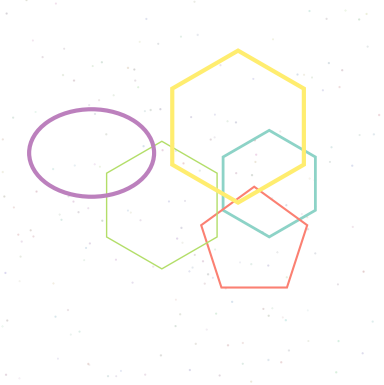[{"shape": "hexagon", "thickness": 2, "radius": 0.69, "center": [0.699, 0.523]}, {"shape": "pentagon", "thickness": 1.5, "radius": 0.72, "center": [0.66, 0.37]}, {"shape": "hexagon", "thickness": 1, "radius": 0.83, "center": [0.42, 0.467]}, {"shape": "oval", "thickness": 3, "radius": 0.81, "center": [0.238, 0.603]}, {"shape": "hexagon", "thickness": 3, "radius": 0.99, "center": [0.618, 0.671]}]